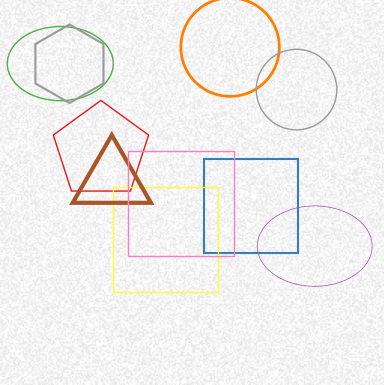[{"shape": "pentagon", "thickness": 1, "radius": 0.65, "center": [0.262, 0.609]}, {"shape": "square", "thickness": 1.5, "radius": 0.61, "center": [0.653, 0.465]}, {"shape": "oval", "thickness": 1, "radius": 0.69, "center": [0.157, 0.835]}, {"shape": "oval", "thickness": 0.5, "radius": 0.75, "center": [0.818, 0.361]}, {"shape": "circle", "thickness": 2, "radius": 0.64, "center": [0.598, 0.878]}, {"shape": "square", "thickness": 1, "radius": 0.68, "center": [0.43, 0.378]}, {"shape": "triangle", "thickness": 3, "radius": 0.59, "center": [0.29, 0.532]}, {"shape": "square", "thickness": 1, "radius": 0.69, "center": [0.47, 0.471]}, {"shape": "hexagon", "thickness": 1.5, "radius": 0.51, "center": [0.18, 0.834]}, {"shape": "circle", "thickness": 1, "radius": 0.52, "center": [0.77, 0.767]}]